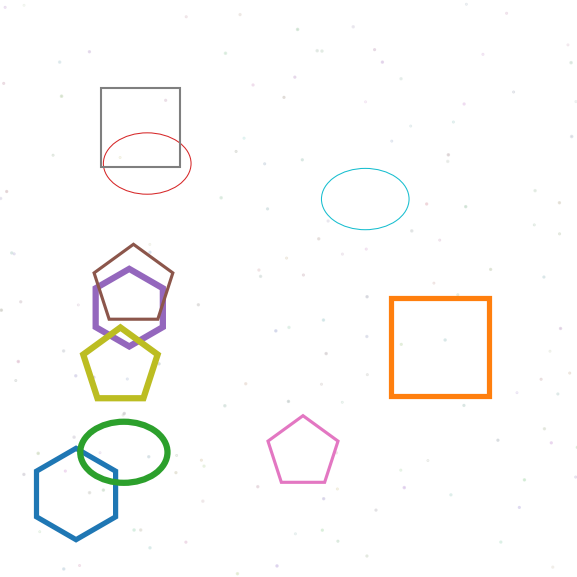[{"shape": "hexagon", "thickness": 2.5, "radius": 0.4, "center": [0.132, 0.144]}, {"shape": "square", "thickness": 2.5, "radius": 0.43, "center": [0.762, 0.399]}, {"shape": "oval", "thickness": 3, "radius": 0.38, "center": [0.214, 0.216]}, {"shape": "oval", "thickness": 0.5, "radius": 0.38, "center": [0.255, 0.716]}, {"shape": "hexagon", "thickness": 3, "radius": 0.34, "center": [0.224, 0.466]}, {"shape": "pentagon", "thickness": 1.5, "radius": 0.36, "center": [0.231, 0.504]}, {"shape": "pentagon", "thickness": 1.5, "radius": 0.32, "center": [0.525, 0.216]}, {"shape": "square", "thickness": 1, "radius": 0.34, "center": [0.243, 0.778]}, {"shape": "pentagon", "thickness": 3, "radius": 0.34, "center": [0.209, 0.364]}, {"shape": "oval", "thickness": 0.5, "radius": 0.38, "center": [0.632, 0.654]}]